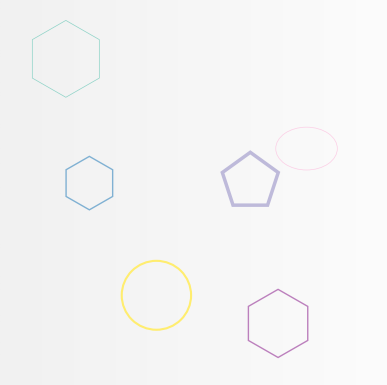[{"shape": "hexagon", "thickness": 0.5, "radius": 0.5, "center": [0.17, 0.847]}, {"shape": "pentagon", "thickness": 2.5, "radius": 0.38, "center": [0.646, 0.528]}, {"shape": "hexagon", "thickness": 1, "radius": 0.35, "center": [0.231, 0.524]}, {"shape": "oval", "thickness": 0.5, "radius": 0.4, "center": [0.791, 0.614]}, {"shape": "hexagon", "thickness": 1, "radius": 0.44, "center": [0.718, 0.16]}, {"shape": "circle", "thickness": 1.5, "radius": 0.45, "center": [0.404, 0.233]}]